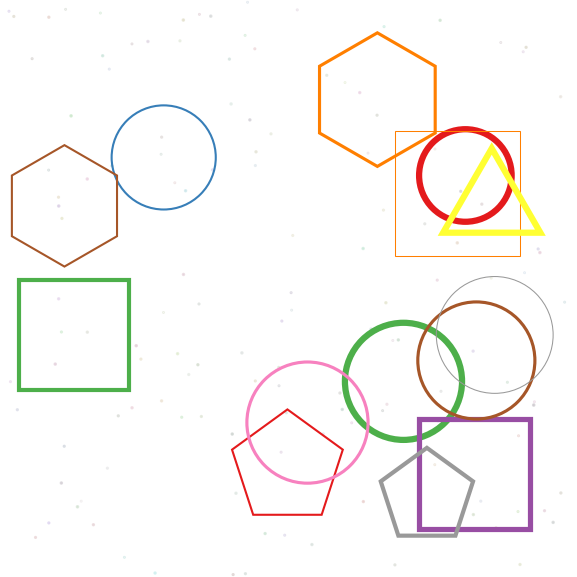[{"shape": "circle", "thickness": 3, "radius": 0.4, "center": [0.806, 0.695]}, {"shape": "pentagon", "thickness": 1, "radius": 0.5, "center": [0.498, 0.189]}, {"shape": "circle", "thickness": 1, "radius": 0.45, "center": [0.283, 0.727]}, {"shape": "square", "thickness": 2, "radius": 0.48, "center": [0.128, 0.419]}, {"shape": "circle", "thickness": 3, "radius": 0.51, "center": [0.699, 0.339]}, {"shape": "square", "thickness": 2.5, "radius": 0.48, "center": [0.822, 0.179]}, {"shape": "square", "thickness": 0.5, "radius": 0.54, "center": [0.792, 0.664]}, {"shape": "hexagon", "thickness": 1.5, "radius": 0.58, "center": [0.653, 0.827]}, {"shape": "triangle", "thickness": 3, "radius": 0.49, "center": [0.851, 0.645]}, {"shape": "circle", "thickness": 1.5, "radius": 0.51, "center": [0.825, 0.375]}, {"shape": "hexagon", "thickness": 1, "radius": 0.53, "center": [0.112, 0.643]}, {"shape": "circle", "thickness": 1.5, "radius": 0.52, "center": [0.532, 0.267]}, {"shape": "pentagon", "thickness": 2, "radius": 0.42, "center": [0.739, 0.14]}, {"shape": "circle", "thickness": 0.5, "radius": 0.51, "center": [0.857, 0.419]}]